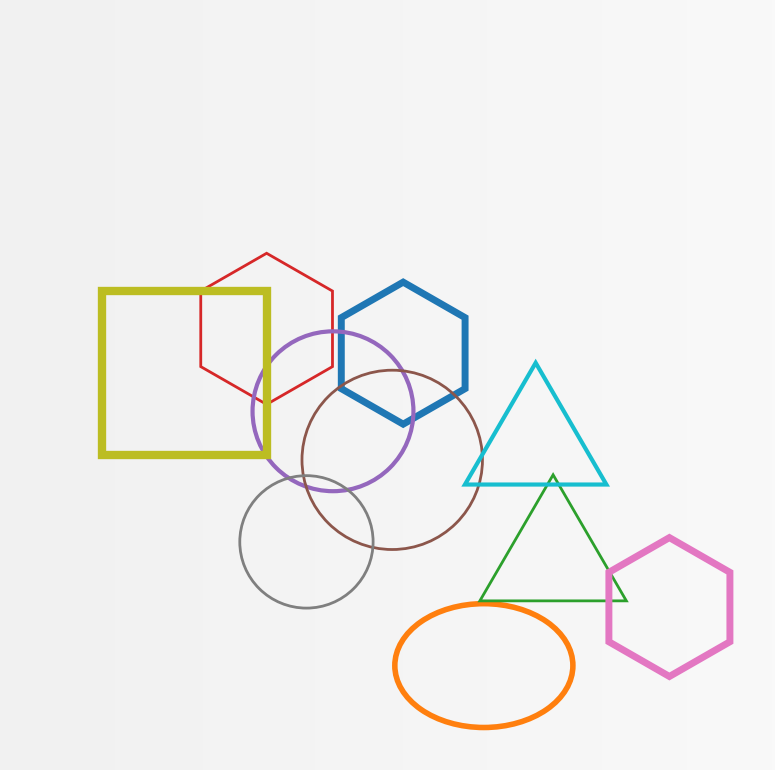[{"shape": "hexagon", "thickness": 2.5, "radius": 0.46, "center": [0.52, 0.541]}, {"shape": "oval", "thickness": 2, "radius": 0.57, "center": [0.624, 0.136]}, {"shape": "triangle", "thickness": 1, "radius": 0.55, "center": [0.714, 0.274]}, {"shape": "hexagon", "thickness": 1, "radius": 0.49, "center": [0.344, 0.573]}, {"shape": "circle", "thickness": 1.5, "radius": 0.52, "center": [0.43, 0.466]}, {"shape": "circle", "thickness": 1, "radius": 0.58, "center": [0.506, 0.403]}, {"shape": "hexagon", "thickness": 2.5, "radius": 0.45, "center": [0.864, 0.212]}, {"shape": "circle", "thickness": 1, "radius": 0.43, "center": [0.395, 0.296]}, {"shape": "square", "thickness": 3, "radius": 0.53, "center": [0.238, 0.516]}, {"shape": "triangle", "thickness": 1.5, "radius": 0.53, "center": [0.691, 0.423]}]